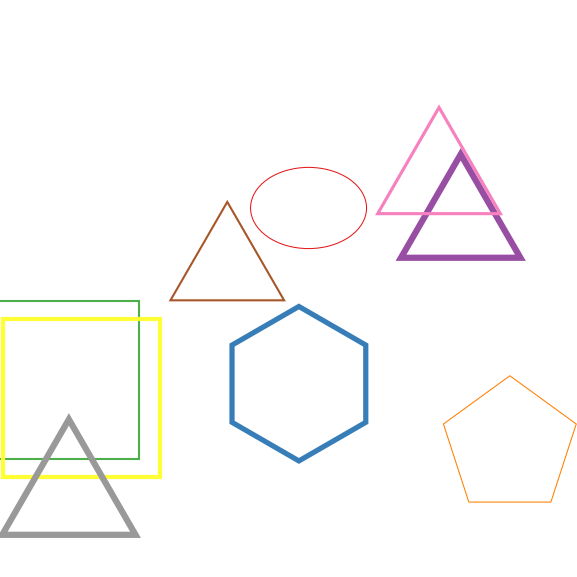[{"shape": "oval", "thickness": 0.5, "radius": 0.5, "center": [0.534, 0.639]}, {"shape": "hexagon", "thickness": 2.5, "radius": 0.67, "center": [0.518, 0.335]}, {"shape": "square", "thickness": 1, "radius": 0.68, "center": [0.104, 0.342]}, {"shape": "triangle", "thickness": 3, "radius": 0.6, "center": [0.798, 0.612]}, {"shape": "pentagon", "thickness": 0.5, "radius": 0.6, "center": [0.883, 0.228]}, {"shape": "square", "thickness": 2, "radius": 0.68, "center": [0.141, 0.31]}, {"shape": "triangle", "thickness": 1, "radius": 0.57, "center": [0.394, 0.536]}, {"shape": "triangle", "thickness": 1.5, "radius": 0.61, "center": [0.76, 0.69]}, {"shape": "triangle", "thickness": 3, "radius": 0.67, "center": [0.119, 0.14]}]